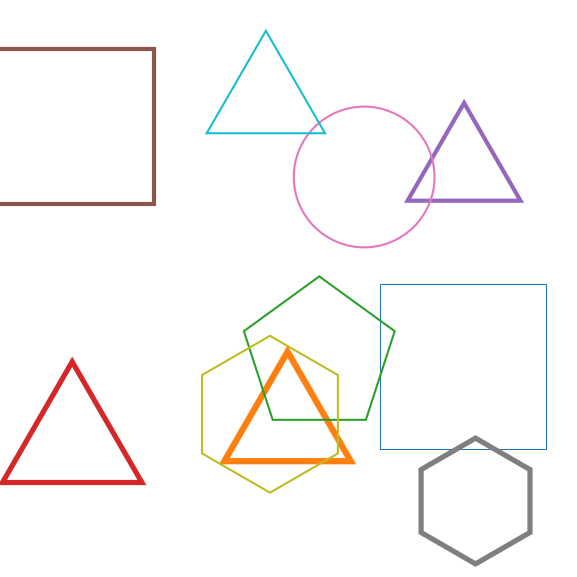[{"shape": "square", "thickness": 0.5, "radius": 0.72, "center": [0.802, 0.364]}, {"shape": "triangle", "thickness": 3, "radius": 0.63, "center": [0.498, 0.264]}, {"shape": "pentagon", "thickness": 1, "radius": 0.69, "center": [0.553, 0.383]}, {"shape": "triangle", "thickness": 2.5, "radius": 0.7, "center": [0.125, 0.233]}, {"shape": "triangle", "thickness": 2, "radius": 0.56, "center": [0.804, 0.708]}, {"shape": "square", "thickness": 2, "radius": 0.67, "center": [0.132, 0.779]}, {"shape": "circle", "thickness": 1, "radius": 0.61, "center": [0.631, 0.693]}, {"shape": "hexagon", "thickness": 2.5, "radius": 0.54, "center": [0.823, 0.132]}, {"shape": "hexagon", "thickness": 1, "radius": 0.68, "center": [0.467, 0.282]}, {"shape": "triangle", "thickness": 1, "radius": 0.59, "center": [0.46, 0.828]}]